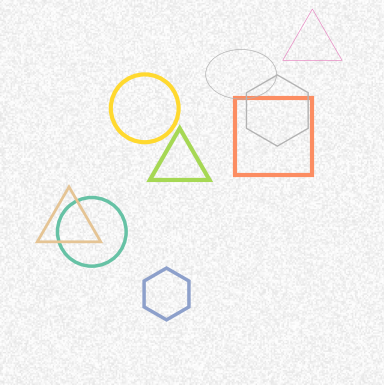[{"shape": "circle", "thickness": 2.5, "radius": 0.45, "center": [0.238, 0.398]}, {"shape": "square", "thickness": 3, "radius": 0.5, "center": [0.71, 0.645]}, {"shape": "hexagon", "thickness": 2.5, "radius": 0.34, "center": [0.433, 0.236]}, {"shape": "triangle", "thickness": 0.5, "radius": 0.44, "center": [0.811, 0.888]}, {"shape": "triangle", "thickness": 3, "radius": 0.45, "center": [0.467, 0.577]}, {"shape": "circle", "thickness": 3, "radius": 0.44, "center": [0.376, 0.719]}, {"shape": "triangle", "thickness": 2, "radius": 0.48, "center": [0.179, 0.42]}, {"shape": "oval", "thickness": 0.5, "radius": 0.46, "center": [0.626, 0.807]}, {"shape": "hexagon", "thickness": 1, "radius": 0.46, "center": [0.72, 0.713]}]